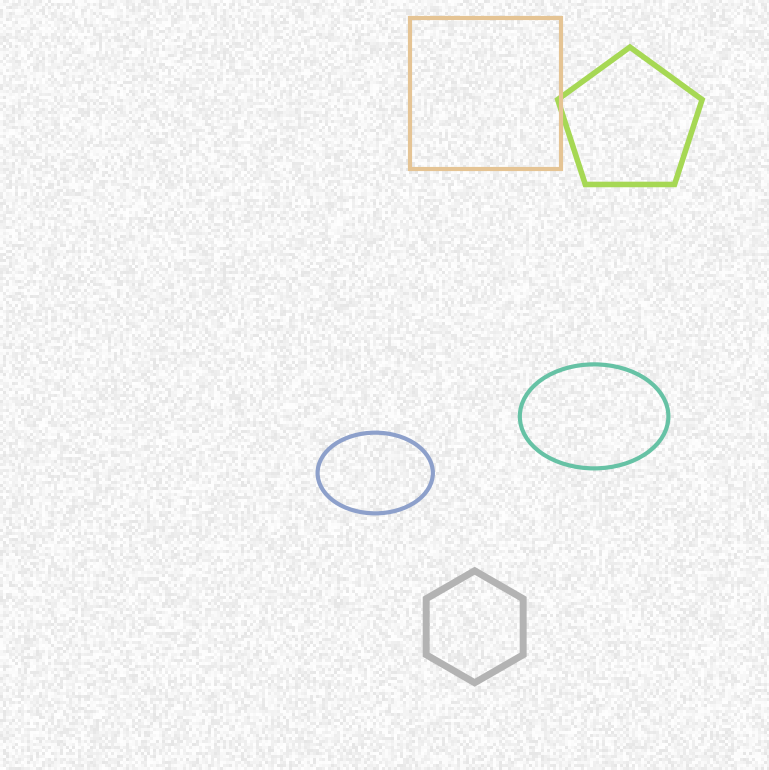[{"shape": "oval", "thickness": 1.5, "radius": 0.48, "center": [0.772, 0.459]}, {"shape": "oval", "thickness": 1.5, "radius": 0.37, "center": [0.487, 0.386]}, {"shape": "pentagon", "thickness": 2, "radius": 0.49, "center": [0.818, 0.84]}, {"shape": "square", "thickness": 1.5, "radius": 0.49, "center": [0.631, 0.878]}, {"shape": "hexagon", "thickness": 2.5, "radius": 0.36, "center": [0.616, 0.186]}]